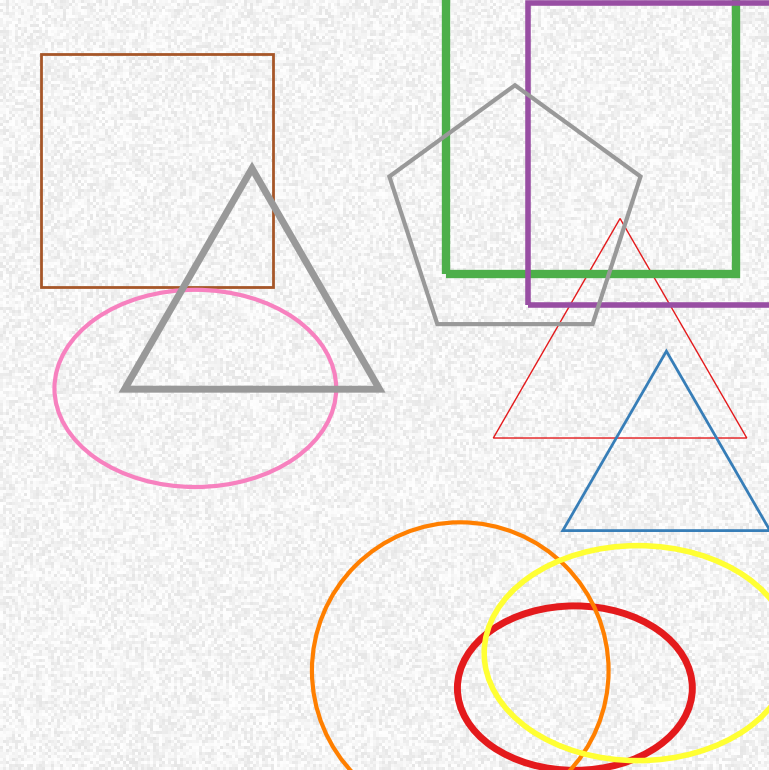[{"shape": "oval", "thickness": 2.5, "radius": 0.76, "center": [0.747, 0.106]}, {"shape": "triangle", "thickness": 0.5, "radius": 0.95, "center": [0.805, 0.526]}, {"shape": "triangle", "thickness": 1, "radius": 0.78, "center": [0.865, 0.389]}, {"shape": "square", "thickness": 3, "radius": 0.94, "center": [0.768, 0.832]}, {"shape": "square", "thickness": 2, "radius": 0.98, "center": [0.882, 0.8]}, {"shape": "circle", "thickness": 1.5, "radius": 0.96, "center": [0.598, 0.129]}, {"shape": "oval", "thickness": 2, "radius": 1.0, "center": [0.828, 0.152]}, {"shape": "square", "thickness": 1, "radius": 0.75, "center": [0.204, 0.778]}, {"shape": "oval", "thickness": 1.5, "radius": 0.91, "center": [0.254, 0.496]}, {"shape": "triangle", "thickness": 2.5, "radius": 0.96, "center": [0.327, 0.59]}, {"shape": "pentagon", "thickness": 1.5, "radius": 0.86, "center": [0.669, 0.718]}]